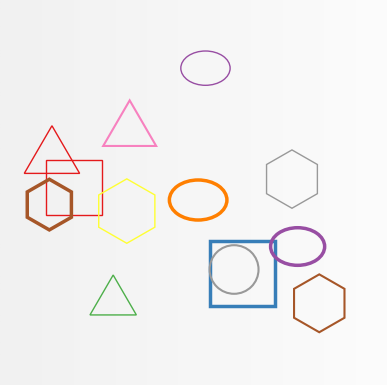[{"shape": "triangle", "thickness": 1, "radius": 0.41, "center": [0.134, 0.591]}, {"shape": "square", "thickness": 1, "radius": 0.36, "center": [0.191, 0.512]}, {"shape": "square", "thickness": 2.5, "radius": 0.42, "center": [0.626, 0.29]}, {"shape": "triangle", "thickness": 1, "radius": 0.35, "center": [0.292, 0.217]}, {"shape": "oval", "thickness": 1, "radius": 0.32, "center": [0.53, 0.823]}, {"shape": "oval", "thickness": 2.5, "radius": 0.35, "center": [0.768, 0.36]}, {"shape": "oval", "thickness": 2.5, "radius": 0.37, "center": [0.511, 0.48]}, {"shape": "hexagon", "thickness": 1, "radius": 0.42, "center": [0.327, 0.452]}, {"shape": "hexagon", "thickness": 2.5, "radius": 0.33, "center": [0.127, 0.469]}, {"shape": "hexagon", "thickness": 1.5, "radius": 0.38, "center": [0.824, 0.212]}, {"shape": "triangle", "thickness": 1.5, "radius": 0.39, "center": [0.335, 0.66]}, {"shape": "circle", "thickness": 1.5, "radius": 0.32, "center": [0.604, 0.3]}, {"shape": "hexagon", "thickness": 1, "radius": 0.38, "center": [0.753, 0.535]}]